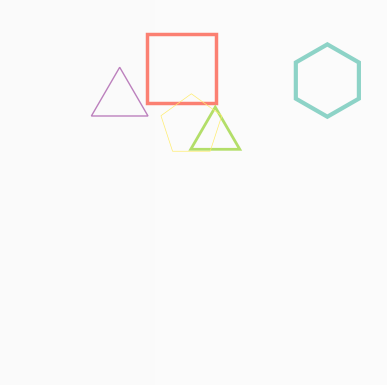[{"shape": "hexagon", "thickness": 3, "radius": 0.47, "center": [0.845, 0.791]}, {"shape": "square", "thickness": 2.5, "radius": 0.44, "center": [0.469, 0.822]}, {"shape": "triangle", "thickness": 2, "radius": 0.37, "center": [0.555, 0.649]}, {"shape": "triangle", "thickness": 1, "radius": 0.42, "center": [0.309, 0.741]}, {"shape": "pentagon", "thickness": 0.5, "radius": 0.41, "center": [0.494, 0.674]}]